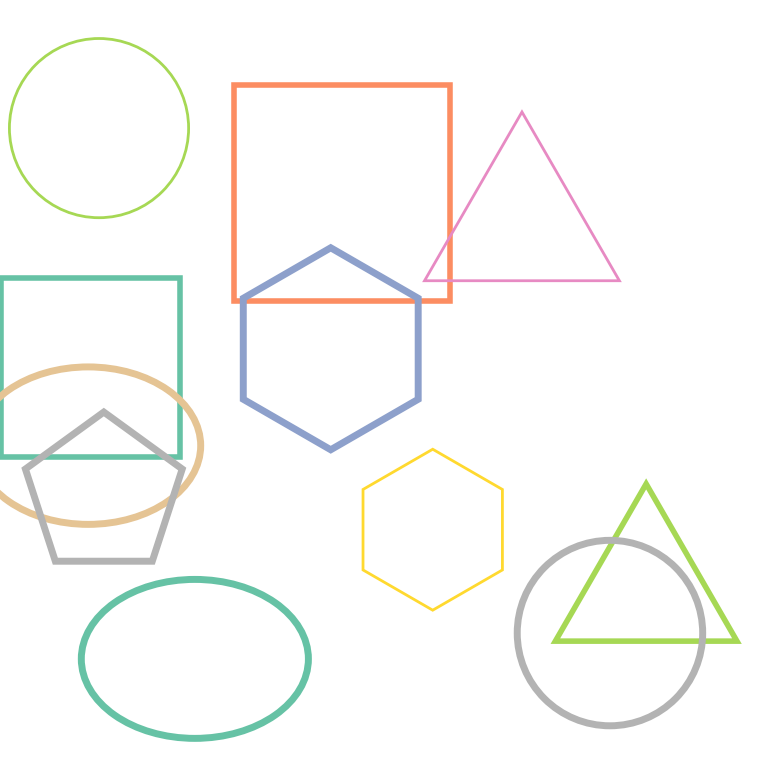[{"shape": "square", "thickness": 2, "radius": 0.58, "center": [0.118, 0.523]}, {"shape": "oval", "thickness": 2.5, "radius": 0.74, "center": [0.253, 0.144]}, {"shape": "square", "thickness": 2, "radius": 0.7, "center": [0.445, 0.749]}, {"shape": "hexagon", "thickness": 2.5, "radius": 0.66, "center": [0.43, 0.547]}, {"shape": "triangle", "thickness": 1, "radius": 0.73, "center": [0.678, 0.708]}, {"shape": "triangle", "thickness": 2, "radius": 0.68, "center": [0.839, 0.235]}, {"shape": "circle", "thickness": 1, "radius": 0.58, "center": [0.129, 0.834]}, {"shape": "hexagon", "thickness": 1, "radius": 0.52, "center": [0.562, 0.312]}, {"shape": "oval", "thickness": 2.5, "radius": 0.73, "center": [0.115, 0.421]}, {"shape": "circle", "thickness": 2.5, "radius": 0.6, "center": [0.792, 0.178]}, {"shape": "pentagon", "thickness": 2.5, "radius": 0.54, "center": [0.135, 0.358]}]